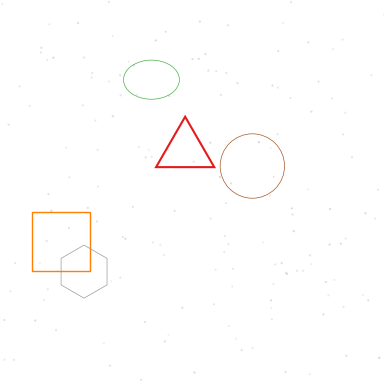[{"shape": "triangle", "thickness": 1.5, "radius": 0.44, "center": [0.481, 0.61]}, {"shape": "oval", "thickness": 0.5, "radius": 0.36, "center": [0.393, 0.793]}, {"shape": "square", "thickness": 1, "radius": 0.38, "center": [0.159, 0.373]}, {"shape": "circle", "thickness": 0.5, "radius": 0.42, "center": [0.655, 0.569]}, {"shape": "hexagon", "thickness": 0.5, "radius": 0.34, "center": [0.218, 0.294]}]